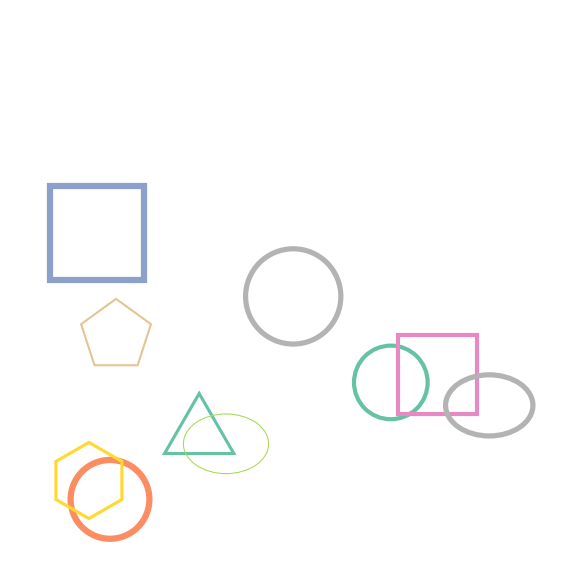[{"shape": "circle", "thickness": 2, "radius": 0.32, "center": [0.677, 0.337]}, {"shape": "triangle", "thickness": 1.5, "radius": 0.35, "center": [0.345, 0.248]}, {"shape": "circle", "thickness": 3, "radius": 0.34, "center": [0.19, 0.134]}, {"shape": "square", "thickness": 3, "radius": 0.41, "center": [0.168, 0.596]}, {"shape": "square", "thickness": 2, "radius": 0.34, "center": [0.757, 0.351]}, {"shape": "oval", "thickness": 0.5, "radius": 0.37, "center": [0.391, 0.231]}, {"shape": "hexagon", "thickness": 1.5, "radius": 0.33, "center": [0.154, 0.167]}, {"shape": "pentagon", "thickness": 1, "radius": 0.32, "center": [0.201, 0.418]}, {"shape": "oval", "thickness": 2.5, "radius": 0.38, "center": [0.847, 0.297]}, {"shape": "circle", "thickness": 2.5, "radius": 0.41, "center": [0.508, 0.486]}]